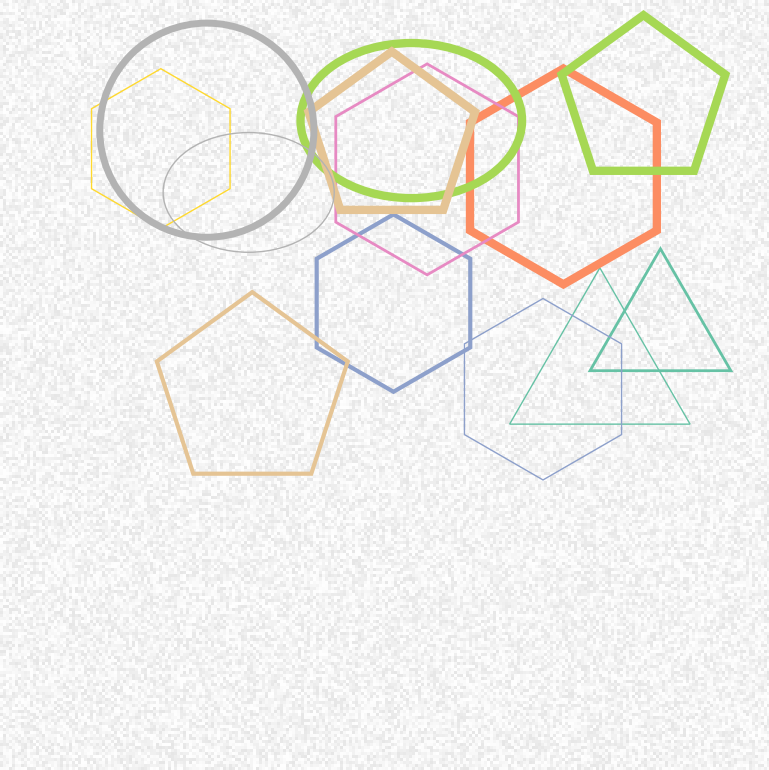[{"shape": "triangle", "thickness": 0.5, "radius": 0.68, "center": [0.779, 0.517]}, {"shape": "triangle", "thickness": 1, "radius": 0.53, "center": [0.858, 0.571]}, {"shape": "hexagon", "thickness": 3, "radius": 0.7, "center": [0.732, 0.771]}, {"shape": "hexagon", "thickness": 0.5, "radius": 0.59, "center": [0.705, 0.495]}, {"shape": "hexagon", "thickness": 1.5, "radius": 0.58, "center": [0.511, 0.606]}, {"shape": "hexagon", "thickness": 1, "radius": 0.68, "center": [0.555, 0.78]}, {"shape": "pentagon", "thickness": 3, "radius": 0.56, "center": [0.836, 0.869]}, {"shape": "oval", "thickness": 3, "radius": 0.72, "center": [0.534, 0.843]}, {"shape": "hexagon", "thickness": 0.5, "radius": 0.52, "center": [0.209, 0.807]}, {"shape": "pentagon", "thickness": 1.5, "radius": 0.65, "center": [0.328, 0.49]}, {"shape": "pentagon", "thickness": 3, "radius": 0.57, "center": [0.509, 0.819]}, {"shape": "oval", "thickness": 0.5, "radius": 0.56, "center": [0.323, 0.75]}, {"shape": "circle", "thickness": 2.5, "radius": 0.7, "center": [0.269, 0.831]}]